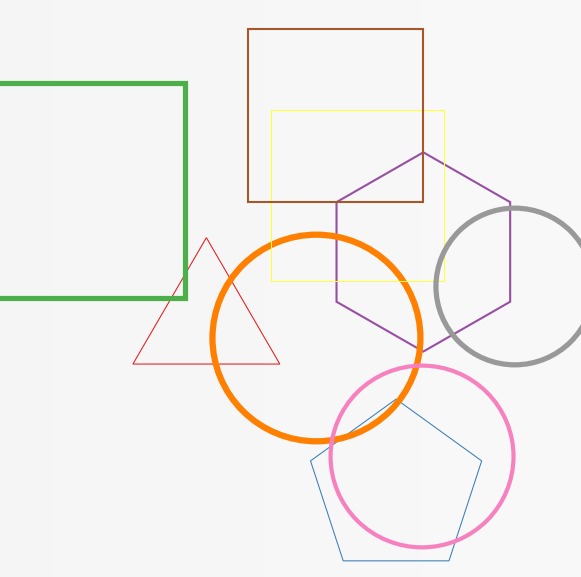[{"shape": "triangle", "thickness": 0.5, "radius": 0.73, "center": [0.355, 0.442]}, {"shape": "pentagon", "thickness": 0.5, "radius": 0.77, "center": [0.681, 0.153]}, {"shape": "square", "thickness": 2.5, "radius": 0.93, "center": [0.131, 0.669]}, {"shape": "hexagon", "thickness": 1, "radius": 0.86, "center": [0.728, 0.563]}, {"shape": "circle", "thickness": 3, "radius": 0.89, "center": [0.544, 0.414]}, {"shape": "square", "thickness": 0.5, "radius": 0.74, "center": [0.615, 0.661]}, {"shape": "square", "thickness": 1, "radius": 0.75, "center": [0.577, 0.798]}, {"shape": "circle", "thickness": 2, "radius": 0.79, "center": [0.726, 0.209]}, {"shape": "circle", "thickness": 2.5, "radius": 0.68, "center": [0.886, 0.503]}]